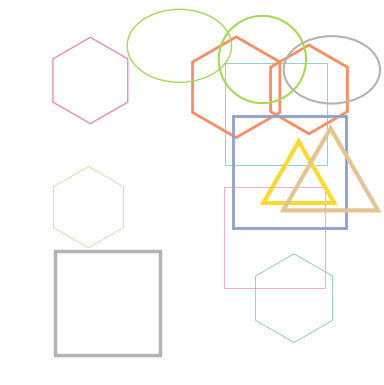[{"shape": "square", "thickness": 0.5, "radius": 0.66, "center": [0.717, 0.704]}, {"shape": "hexagon", "thickness": 0.5, "radius": 0.58, "center": [0.764, 0.226]}, {"shape": "hexagon", "thickness": 2, "radius": 0.58, "center": [0.803, 0.768]}, {"shape": "hexagon", "thickness": 2, "radius": 0.65, "center": [0.613, 0.774]}, {"shape": "square", "thickness": 2, "radius": 0.73, "center": [0.752, 0.554]}, {"shape": "square", "thickness": 0.5, "radius": 0.65, "center": [0.713, 0.383]}, {"shape": "hexagon", "thickness": 1, "radius": 0.56, "center": [0.235, 0.791]}, {"shape": "oval", "thickness": 1, "radius": 0.68, "center": [0.466, 0.881]}, {"shape": "circle", "thickness": 1.5, "radius": 0.57, "center": [0.682, 0.845]}, {"shape": "triangle", "thickness": 3, "radius": 0.53, "center": [0.776, 0.526]}, {"shape": "triangle", "thickness": 3, "radius": 0.71, "center": [0.859, 0.525]}, {"shape": "hexagon", "thickness": 0.5, "radius": 0.53, "center": [0.23, 0.462]}, {"shape": "oval", "thickness": 1.5, "radius": 0.63, "center": [0.862, 0.819]}, {"shape": "square", "thickness": 2.5, "radius": 0.68, "center": [0.28, 0.213]}]